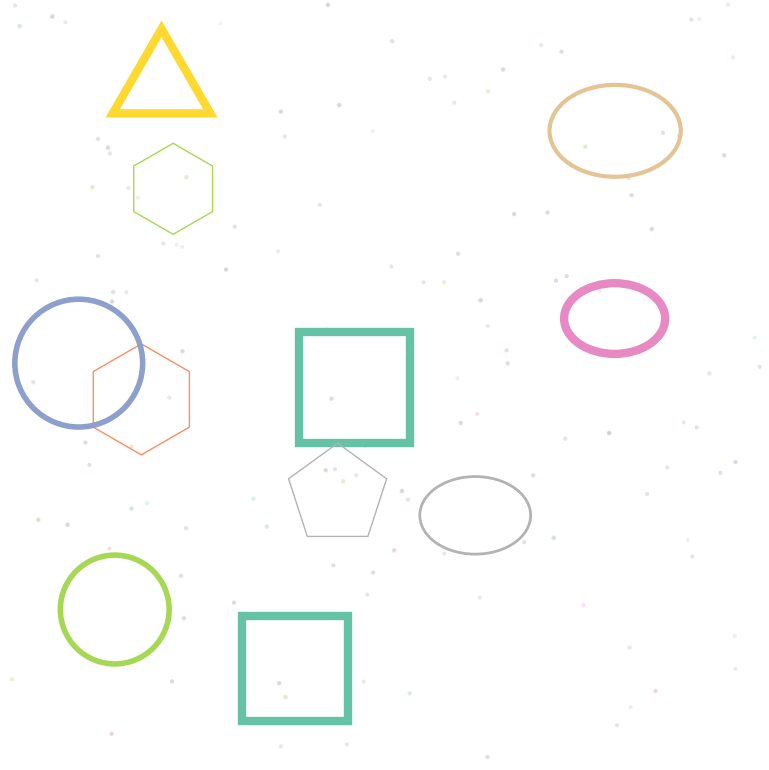[{"shape": "square", "thickness": 3, "radius": 0.36, "center": [0.46, 0.497]}, {"shape": "square", "thickness": 3, "radius": 0.34, "center": [0.383, 0.132]}, {"shape": "hexagon", "thickness": 0.5, "radius": 0.36, "center": [0.184, 0.481]}, {"shape": "circle", "thickness": 2, "radius": 0.42, "center": [0.102, 0.528]}, {"shape": "oval", "thickness": 3, "radius": 0.33, "center": [0.798, 0.586]}, {"shape": "circle", "thickness": 2, "radius": 0.35, "center": [0.149, 0.208]}, {"shape": "hexagon", "thickness": 0.5, "radius": 0.3, "center": [0.225, 0.755]}, {"shape": "triangle", "thickness": 3, "radius": 0.37, "center": [0.21, 0.889]}, {"shape": "oval", "thickness": 1.5, "radius": 0.43, "center": [0.799, 0.83]}, {"shape": "pentagon", "thickness": 0.5, "radius": 0.33, "center": [0.438, 0.358]}, {"shape": "oval", "thickness": 1, "radius": 0.36, "center": [0.617, 0.331]}]